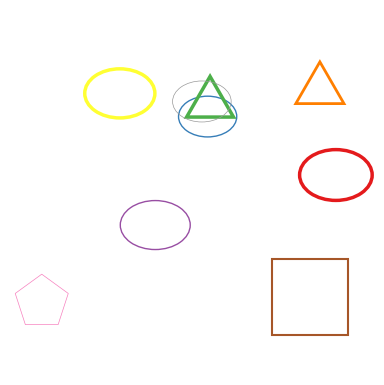[{"shape": "oval", "thickness": 2.5, "radius": 0.47, "center": [0.872, 0.545]}, {"shape": "oval", "thickness": 1, "radius": 0.38, "center": [0.539, 0.697]}, {"shape": "triangle", "thickness": 2.5, "radius": 0.35, "center": [0.546, 0.731]}, {"shape": "oval", "thickness": 1, "radius": 0.45, "center": [0.403, 0.415]}, {"shape": "triangle", "thickness": 2, "radius": 0.36, "center": [0.831, 0.767]}, {"shape": "oval", "thickness": 2.5, "radius": 0.46, "center": [0.311, 0.757]}, {"shape": "square", "thickness": 1.5, "radius": 0.5, "center": [0.805, 0.228]}, {"shape": "pentagon", "thickness": 0.5, "radius": 0.36, "center": [0.108, 0.215]}, {"shape": "oval", "thickness": 0.5, "radius": 0.38, "center": [0.524, 0.736]}]